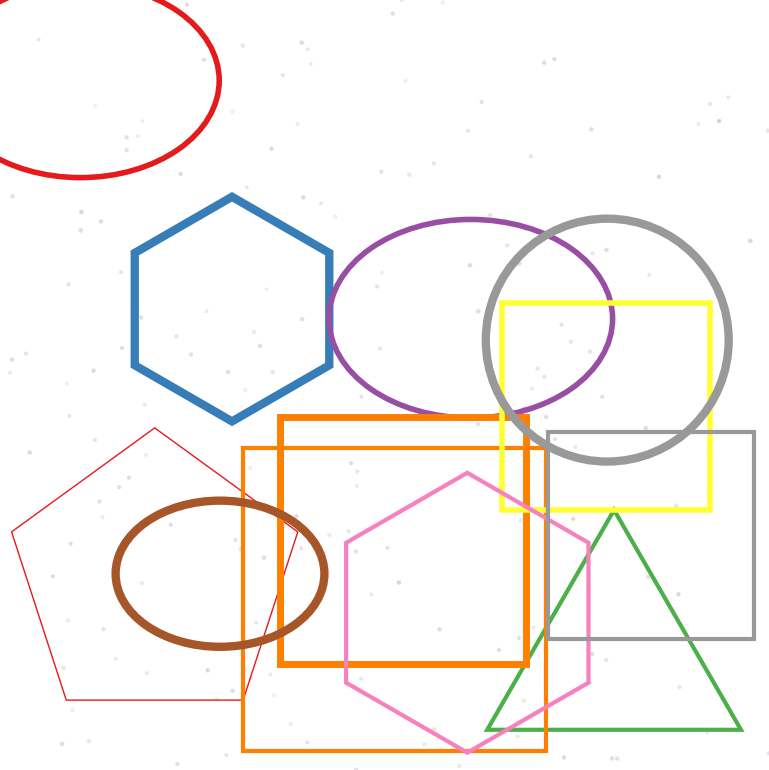[{"shape": "pentagon", "thickness": 0.5, "radius": 0.98, "center": [0.201, 0.249]}, {"shape": "oval", "thickness": 2, "radius": 0.9, "center": [0.104, 0.895]}, {"shape": "hexagon", "thickness": 3, "radius": 0.73, "center": [0.301, 0.599]}, {"shape": "triangle", "thickness": 1.5, "radius": 0.95, "center": [0.798, 0.147]}, {"shape": "oval", "thickness": 2, "radius": 0.92, "center": [0.611, 0.586]}, {"shape": "square", "thickness": 1.5, "radius": 0.98, "center": [0.512, 0.222]}, {"shape": "square", "thickness": 2.5, "radius": 0.8, "center": [0.524, 0.298]}, {"shape": "square", "thickness": 2, "radius": 0.68, "center": [0.787, 0.472]}, {"shape": "oval", "thickness": 3, "radius": 0.68, "center": [0.286, 0.255]}, {"shape": "hexagon", "thickness": 1.5, "radius": 0.91, "center": [0.607, 0.204]}, {"shape": "circle", "thickness": 3, "radius": 0.79, "center": [0.789, 0.558]}, {"shape": "square", "thickness": 1.5, "radius": 0.67, "center": [0.846, 0.304]}]